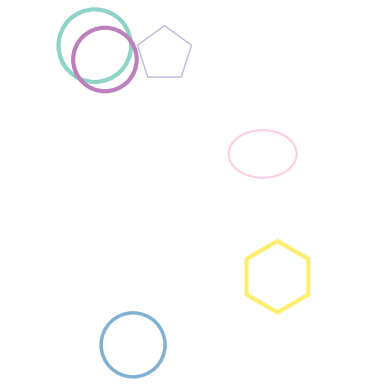[{"shape": "circle", "thickness": 3, "radius": 0.47, "center": [0.246, 0.881]}, {"shape": "pentagon", "thickness": 1, "radius": 0.37, "center": [0.427, 0.86]}, {"shape": "circle", "thickness": 2.5, "radius": 0.42, "center": [0.346, 0.104]}, {"shape": "oval", "thickness": 1.5, "radius": 0.44, "center": [0.682, 0.6]}, {"shape": "circle", "thickness": 3, "radius": 0.41, "center": [0.273, 0.845]}, {"shape": "hexagon", "thickness": 3, "radius": 0.46, "center": [0.72, 0.281]}]